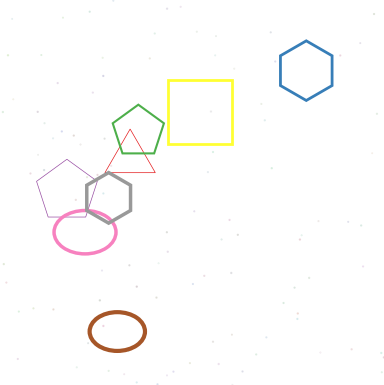[{"shape": "triangle", "thickness": 0.5, "radius": 0.38, "center": [0.338, 0.589]}, {"shape": "hexagon", "thickness": 2, "radius": 0.39, "center": [0.795, 0.816]}, {"shape": "pentagon", "thickness": 1.5, "radius": 0.35, "center": [0.359, 0.658]}, {"shape": "pentagon", "thickness": 0.5, "radius": 0.41, "center": [0.174, 0.503]}, {"shape": "square", "thickness": 2, "radius": 0.41, "center": [0.52, 0.709]}, {"shape": "oval", "thickness": 3, "radius": 0.36, "center": [0.305, 0.139]}, {"shape": "oval", "thickness": 2.5, "radius": 0.4, "center": [0.221, 0.397]}, {"shape": "hexagon", "thickness": 2.5, "radius": 0.33, "center": [0.282, 0.486]}]